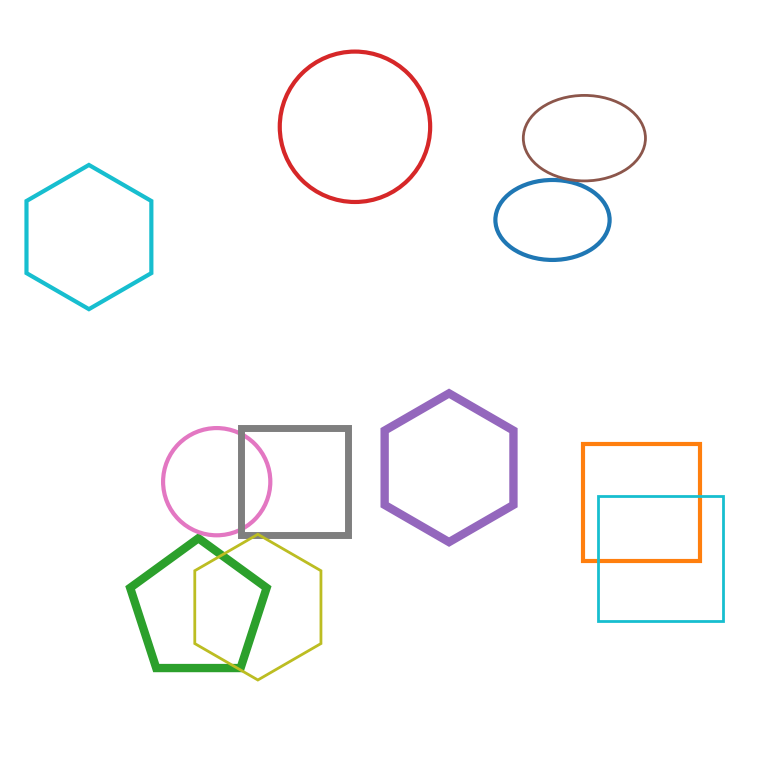[{"shape": "oval", "thickness": 1.5, "radius": 0.37, "center": [0.718, 0.714]}, {"shape": "square", "thickness": 1.5, "radius": 0.38, "center": [0.833, 0.347]}, {"shape": "pentagon", "thickness": 3, "radius": 0.47, "center": [0.258, 0.208]}, {"shape": "circle", "thickness": 1.5, "radius": 0.49, "center": [0.461, 0.835]}, {"shape": "hexagon", "thickness": 3, "radius": 0.48, "center": [0.583, 0.393]}, {"shape": "oval", "thickness": 1, "radius": 0.4, "center": [0.759, 0.821]}, {"shape": "circle", "thickness": 1.5, "radius": 0.35, "center": [0.281, 0.374]}, {"shape": "square", "thickness": 2.5, "radius": 0.35, "center": [0.382, 0.375]}, {"shape": "hexagon", "thickness": 1, "radius": 0.47, "center": [0.335, 0.211]}, {"shape": "square", "thickness": 1, "radius": 0.41, "center": [0.858, 0.275]}, {"shape": "hexagon", "thickness": 1.5, "radius": 0.47, "center": [0.115, 0.692]}]